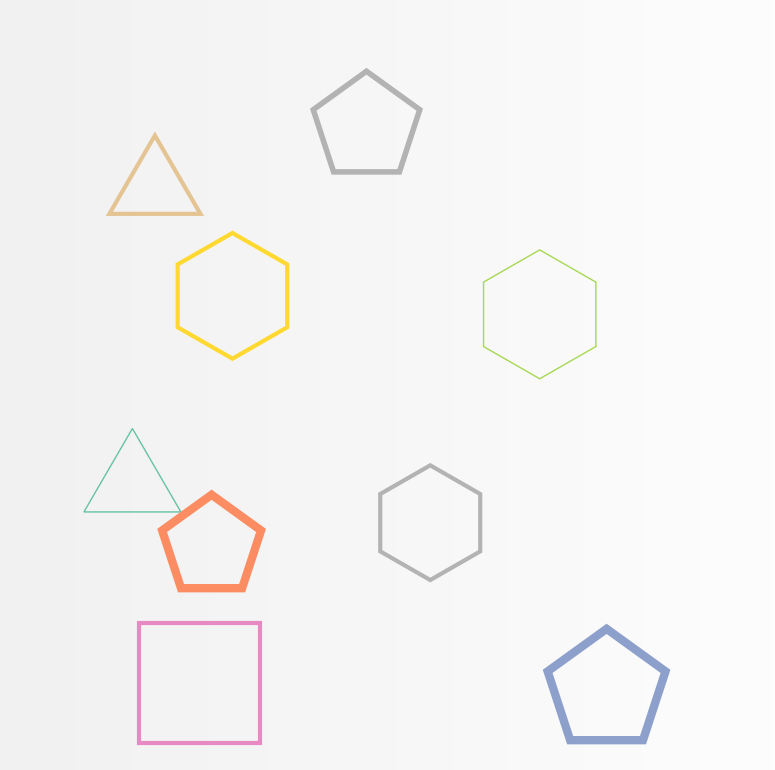[{"shape": "triangle", "thickness": 0.5, "radius": 0.36, "center": [0.171, 0.371]}, {"shape": "pentagon", "thickness": 3, "radius": 0.34, "center": [0.273, 0.29]}, {"shape": "pentagon", "thickness": 3, "radius": 0.4, "center": [0.783, 0.103]}, {"shape": "square", "thickness": 1.5, "radius": 0.39, "center": [0.258, 0.113]}, {"shape": "hexagon", "thickness": 0.5, "radius": 0.42, "center": [0.696, 0.592]}, {"shape": "hexagon", "thickness": 1.5, "radius": 0.41, "center": [0.3, 0.616]}, {"shape": "triangle", "thickness": 1.5, "radius": 0.34, "center": [0.2, 0.756]}, {"shape": "hexagon", "thickness": 1.5, "radius": 0.37, "center": [0.555, 0.321]}, {"shape": "pentagon", "thickness": 2, "radius": 0.36, "center": [0.473, 0.835]}]